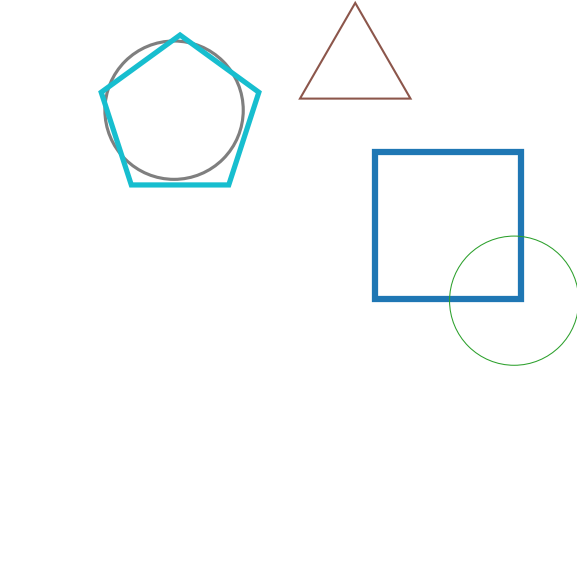[{"shape": "square", "thickness": 3, "radius": 0.63, "center": [0.776, 0.609]}, {"shape": "circle", "thickness": 0.5, "radius": 0.56, "center": [0.89, 0.478]}, {"shape": "triangle", "thickness": 1, "radius": 0.55, "center": [0.615, 0.884]}, {"shape": "circle", "thickness": 1.5, "radius": 0.6, "center": [0.301, 0.808]}, {"shape": "pentagon", "thickness": 2.5, "radius": 0.72, "center": [0.312, 0.795]}]